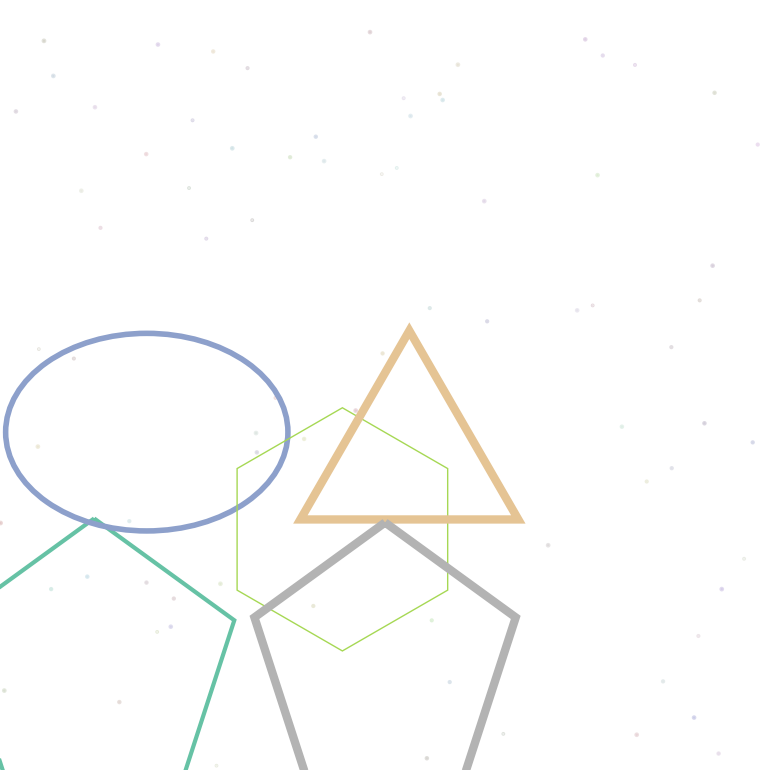[{"shape": "pentagon", "thickness": 1.5, "radius": 0.96, "center": [0.122, 0.135]}, {"shape": "oval", "thickness": 2, "radius": 0.92, "center": [0.191, 0.439]}, {"shape": "hexagon", "thickness": 0.5, "radius": 0.79, "center": [0.445, 0.313]}, {"shape": "triangle", "thickness": 3, "radius": 0.82, "center": [0.532, 0.407]}, {"shape": "pentagon", "thickness": 3, "radius": 0.89, "center": [0.5, 0.143]}]